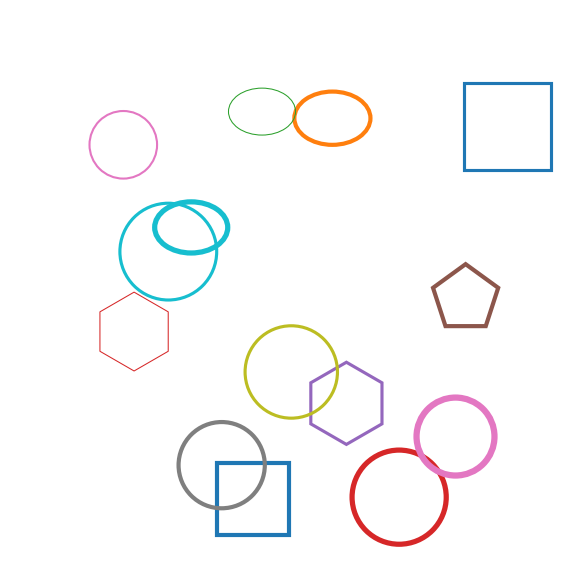[{"shape": "square", "thickness": 2, "radius": 0.31, "center": [0.438, 0.134]}, {"shape": "square", "thickness": 1.5, "radius": 0.38, "center": [0.878, 0.78]}, {"shape": "oval", "thickness": 2, "radius": 0.33, "center": [0.576, 0.794]}, {"shape": "oval", "thickness": 0.5, "radius": 0.29, "center": [0.454, 0.806]}, {"shape": "hexagon", "thickness": 0.5, "radius": 0.34, "center": [0.232, 0.425]}, {"shape": "circle", "thickness": 2.5, "radius": 0.41, "center": [0.691, 0.138]}, {"shape": "hexagon", "thickness": 1.5, "radius": 0.36, "center": [0.6, 0.301]}, {"shape": "pentagon", "thickness": 2, "radius": 0.3, "center": [0.806, 0.482]}, {"shape": "circle", "thickness": 3, "radius": 0.34, "center": [0.789, 0.243]}, {"shape": "circle", "thickness": 1, "radius": 0.29, "center": [0.213, 0.748]}, {"shape": "circle", "thickness": 2, "radius": 0.37, "center": [0.384, 0.194]}, {"shape": "circle", "thickness": 1.5, "radius": 0.4, "center": [0.504, 0.355]}, {"shape": "circle", "thickness": 1.5, "radius": 0.42, "center": [0.291, 0.563]}, {"shape": "oval", "thickness": 2.5, "radius": 0.32, "center": [0.331, 0.605]}]